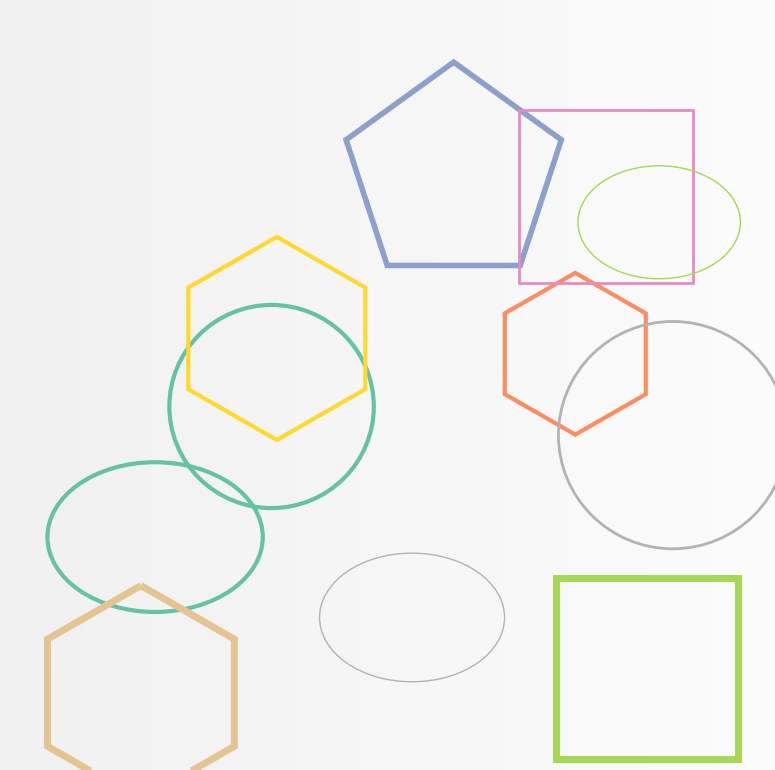[{"shape": "circle", "thickness": 1.5, "radius": 0.66, "center": [0.35, 0.472]}, {"shape": "oval", "thickness": 1.5, "radius": 0.69, "center": [0.2, 0.302]}, {"shape": "hexagon", "thickness": 1.5, "radius": 0.53, "center": [0.742, 0.541]}, {"shape": "pentagon", "thickness": 2, "radius": 0.73, "center": [0.585, 0.773]}, {"shape": "square", "thickness": 1, "radius": 0.56, "center": [0.782, 0.745]}, {"shape": "oval", "thickness": 0.5, "radius": 0.52, "center": [0.851, 0.711]}, {"shape": "square", "thickness": 2.5, "radius": 0.59, "center": [0.835, 0.132]}, {"shape": "hexagon", "thickness": 1.5, "radius": 0.66, "center": [0.357, 0.561]}, {"shape": "hexagon", "thickness": 2.5, "radius": 0.7, "center": [0.182, 0.1]}, {"shape": "circle", "thickness": 1, "radius": 0.74, "center": [0.868, 0.435]}, {"shape": "oval", "thickness": 0.5, "radius": 0.6, "center": [0.532, 0.198]}]